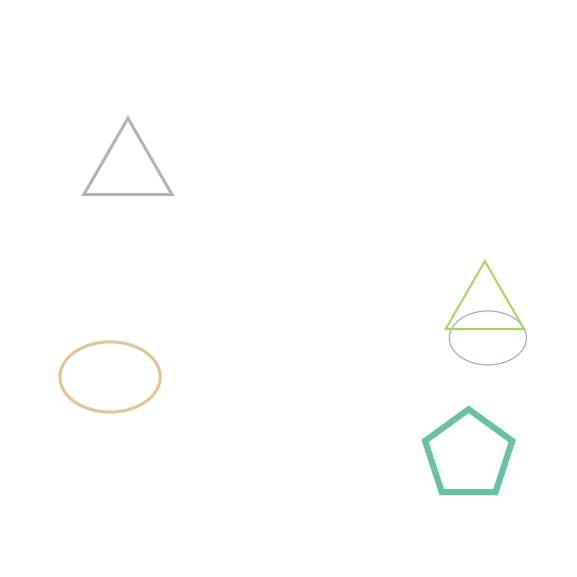[{"shape": "pentagon", "thickness": 3, "radius": 0.4, "center": [0.812, 0.211]}, {"shape": "oval", "thickness": 0.5, "radius": 0.33, "center": [0.845, 0.414]}, {"shape": "triangle", "thickness": 1, "radius": 0.39, "center": [0.84, 0.469]}, {"shape": "oval", "thickness": 1.5, "radius": 0.43, "center": [0.191, 0.346]}, {"shape": "triangle", "thickness": 1.5, "radius": 0.44, "center": [0.222, 0.706]}]